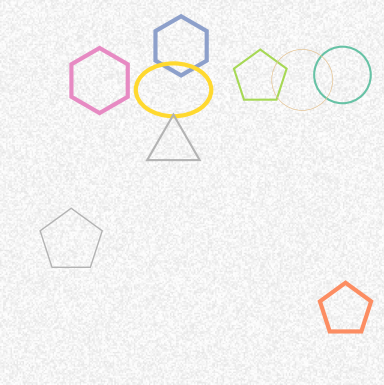[{"shape": "circle", "thickness": 1.5, "radius": 0.37, "center": [0.89, 0.805]}, {"shape": "pentagon", "thickness": 3, "radius": 0.35, "center": [0.897, 0.196]}, {"shape": "hexagon", "thickness": 3, "radius": 0.38, "center": [0.47, 0.881]}, {"shape": "hexagon", "thickness": 3, "radius": 0.42, "center": [0.259, 0.791]}, {"shape": "pentagon", "thickness": 1.5, "radius": 0.36, "center": [0.676, 0.799]}, {"shape": "oval", "thickness": 3, "radius": 0.49, "center": [0.451, 0.767]}, {"shape": "circle", "thickness": 0.5, "radius": 0.4, "center": [0.785, 0.792]}, {"shape": "pentagon", "thickness": 1, "radius": 0.42, "center": [0.185, 0.374]}, {"shape": "triangle", "thickness": 1.5, "radius": 0.39, "center": [0.45, 0.624]}]